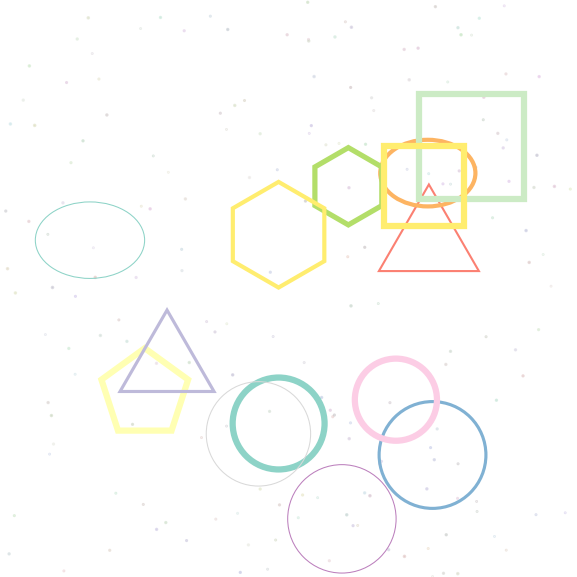[{"shape": "oval", "thickness": 0.5, "radius": 0.47, "center": [0.156, 0.583]}, {"shape": "circle", "thickness": 3, "radius": 0.4, "center": [0.482, 0.266]}, {"shape": "pentagon", "thickness": 3, "radius": 0.39, "center": [0.251, 0.317]}, {"shape": "triangle", "thickness": 1.5, "radius": 0.47, "center": [0.289, 0.368]}, {"shape": "triangle", "thickness": 1, "radius": 0.5, "center": [0.743, 0.58]}, {"shape": "circle", "thickness": 1.5, "radius": 0.46, "center": [0.749, 0.211]}, {"shape": "oval", "thickness": 2, "radius": 0.41, "center": [0.741, 0.699]}, {"shape": "hexagon", "thickness": 2.5, "radius": 0.33, "center": [0.603, 0.677]}, {"shape": "circle", "thickness": 3, "radius": 0.36, "center": [0.686, 0.307]}, {"shape": "circle", "thickness": 0.5, "radius": 0.45, "center": [0.448, 0.248]}, {"shape": "circle", "thickness": 0.5, "radius": 0.47, "center": [0.592, 0.101]}, {"shape": "square", "thickness": 3, "radius": 0.45, "center": [0.817, 0.745]}, {"shape": "hexagon", "thickness": 2, "radius": 0.46, "center": [0.482, 0.593]}, {"shape": "square", "thickness": 3, "radius": 0.35, "center": [0.734, 0.677]}]